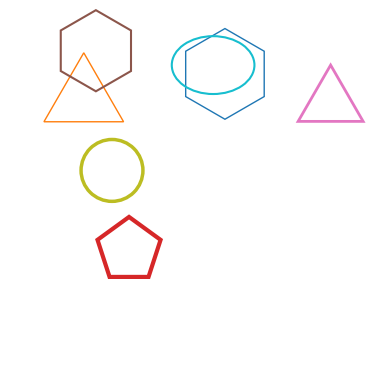[{"shape": "hexagon", "thickness": 1, "radius": 0.59, "center": [0.584, 0.808]}, {"shape": "triangle", "thickness": 1, "radius": 0.6, "center": [0.218, 0.743]}, {"shape": "pentagon", "thickness": 3, "radius": 0.43, "center": [0.335, 0.35]}, {"shape": "hexagon", "thickness": 1.5, "radius": 0.53, "center": [0.249, 0.868]}, {"shape": "triangle", "thickness": 2, "radius": 0.49, "center": [0.859, 0.733]}, {"shape": "circle", "thickness": 2.5, "radius": 0.4, "center": [0.291, 0.557]}, {"shape": "oval", "thickness": 1.5, "radius": 0.54, "center": [0.554, 0.831]}]